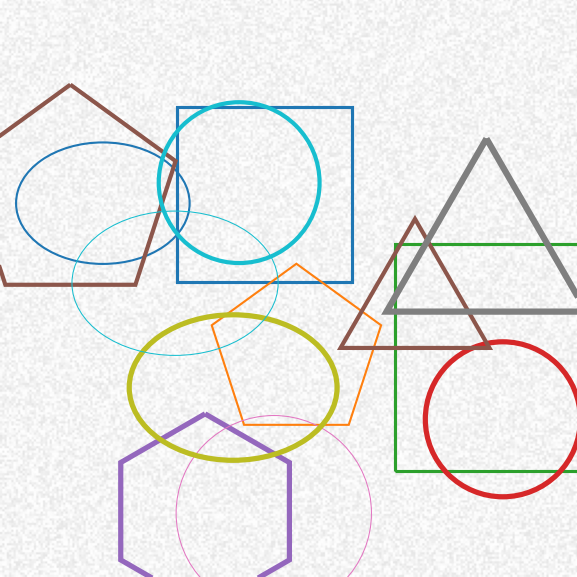[{"shape": "oval", "thickness": 1, "radius": 0.75, "center": [0.178, 0.647]}, {"shape": "square", "thickness": 1.5, "radius": 0.76, "center": [0.458, 0.662]}, {"shape": "pentagon", "thickness": 1, "radius": 0.77, "center": [0.513, 0.388]}, {"shape": "square", "thickness": 1.5, "radius": 0.98, "center": [0.88, 0.38]}, {"shape": "circle", "thickness": 2.5, "radius": 0.67, "center": [0.871, 0.273]}, {"shape": "hexagon", "thickness": 2.5, "radius": 0.84, "center": [0.355, 0.114]}, {"shape": "pentagon", "thickness": 2, "radius": 0.96, "center": [0.122, 0.661]}, {"shape": "triangle", "thickness": 2, "radius": 0.74, "center": [0.719, 0.471]}, {"shape": "circle", "thickness": 0.5, "radius": 0.85, "center": [0.474, 0.111]}, {"shape": "triangle", "thickness": 3, "radius": 1.0, "center": [0.842, 0.559]}, {"shape": "oval", "thickness": 2.5, "radius": 0.9, "center": [0.404, 0.328]}, {"shape": "oval", "thickness": 0.5, "radius": 0.89, "center": [0.303, 0.509]}, {"shape": "circle", "thickness": 2, "radius": 0.7, "center": [0.414, 0.683]}]